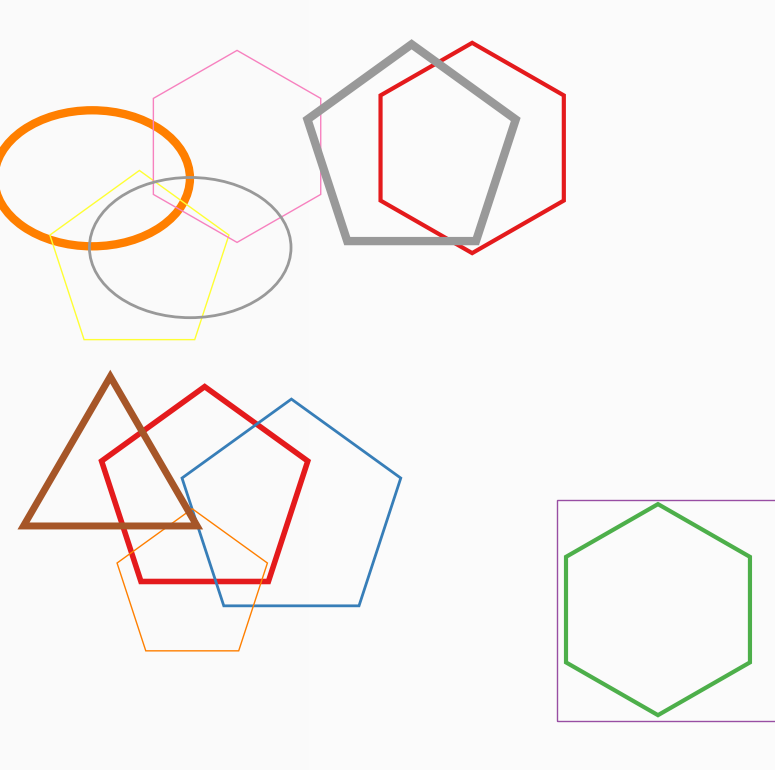[{"shape": "pentagon", "thickness": 2, "radius": 0.7, "center": [0.264, 0.358]}, {"shape": "hexagon", "thickness": 1.5, "radius": 0.68, "center": [0.609, 0.808]}, {"shape": "pentagon", "thickness": 1, "radius": 0.74, "center": [0.376, 0.333]}, {"shape": "hexagon", "thickness": 1.5, "radius": 0.69, "center": [0.849, 0.208]}, {"shape": "square", "thickness": 0.5, "radius": 0.72, "center": [0.861, 0.207]}, {"shape": "oval", "thickness": 3, "radius": 0.63, "center": [0.119, 0.768]}, {"shape": "pentagon", "thickness": 0.5, "radius": 0.51, "center": [0.248, 0.237]}, {"shape": "pentagon", "thickness": 0.5, "radius": 0.61, "center": [0.18, 0.657]}, {"shape": "triangle", "thickness": 2.5, "radius": 0.65, "center": [0.142, 0.382]}, {"shape": "hexagon", "thickness": 0.5, "radius": 0.62, "center": [0.306, 0.81]}, {"shape": "pentagon", "thickness": 3, "radius": 0.71, "center": [0.531, 0.801]}, {"shape": "oval", "thickness": 1, "radius": 0.65, "center": [0.245, 0.678]}]